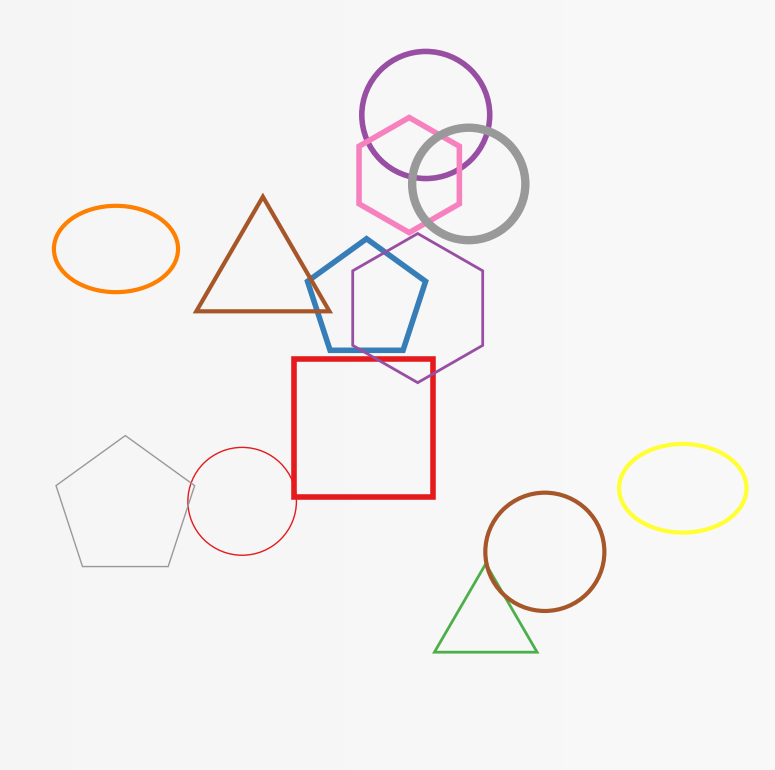[{"shape": "circle", "thickness": 0.5, "radius": 0.35, "center": [0.312, 0.349]}, {"shape": "square", "thickness": 2, "radius": 0.45, "center": [0.469, 0.444]}, {"shape": "pentagon", "thickness": 2, "radius": 0.4, "center": [0.473, 0.61]}, {"shape": "triangle", "thickness": 1, "radius": 0.38, "center": [0.627, 0.191]}, {"shape": "hexagon", "thickness": 1, "radius": 0.48, "center": [0.539, 0.6]}, {"shape": "circle", "thickness": 2, "radius": 0.41, "center": [0.549, 0.851]}, {"shape": "oval", "thickness": 1.5, "radius": 0.4, "center": [0.15, 0.677]}, {"shape": "oval", "thickness": 1.5, "radius": 0.41, "center": [0.881, 0.366]}, {"shape": "triangle", "thickness": 1.5, "radius": 0.5, "center": [0.339, 0.645]}, {"shape": "circle", "thickness": 1.5, "radius": 0.38, "center": [0.703, 0.283]}, {"shape": "hexagon", "thickness": 2, "radius": 0.37, "center": [0.528, 0.773]}, {"shape": "pentagon", "thickness": 0.5, "radius": 0.47, "center": [0.162, 0.34]}, {"shape": "circle", "thickness": 3, "radius": 0.37, "center": [0.605, 0.761]}]